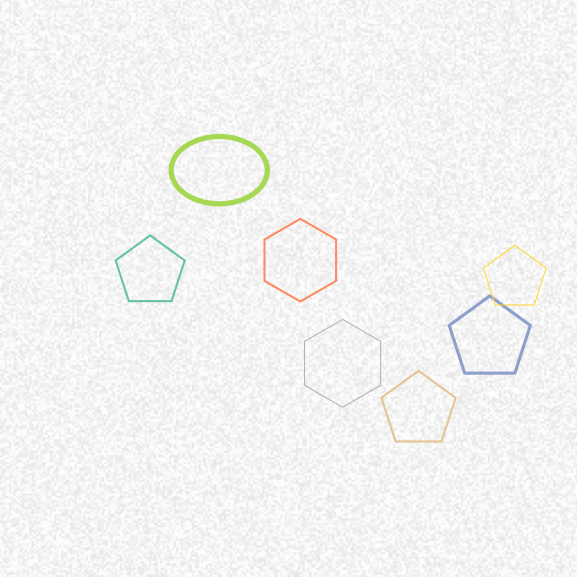[{"shape": "pentagon", "thickness": 1, "radius": 0.31, "center": [0.26, 0.529]}, {"shape": "hexagon", "thickness": 1, "radius": 0.36, "center": [0.52, 0.549]}, {"shape": "pentagon", "thickness": 1.5, "radius": 0.37, "center": [0.848, 0.413]}, {"shape": "oval", "thickness": 2.5, "radius": 0.42, "center": [0.38, 0.704]}, {"shape": "pentagon", "thickness": 0.5, "radius": 0.29, "center": [0.891, 0.517]}, {"shape": "pentagon", "thickness": 1, "radius": 0.34, "center": [0.725, 0.289]}, {"shape": "hexagon", "thickness": 0.5, "radius": 0.38, "center": [0.593, 0.37]}]